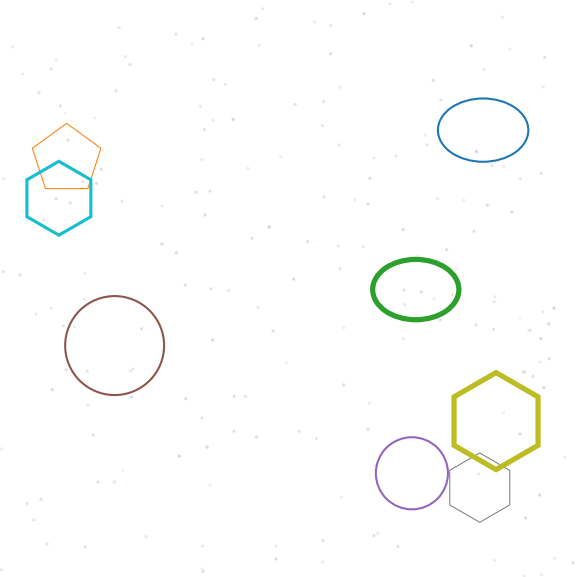[{"shape": "oval", "thickness": 1, "radius": 0.39, "center": [0.837, 0.774]}, {"shape": "pentagon", "thickness": 0.5, "radius": 0.31, "center": [0.115, 0.723]}, {"shape": "oval", "thickness": 2.5, "radius": 0.37, "center": [0.72, 0.498]}, {"shape": "circle", "thickness": 1, "radius": 0.31, "center": [0.713, 0.18]}, {"shape": "circle", "thickness": 1, "radius": 0.43, "center": [0.199, 0.401]}, {"shape": "hexagon", "thickness": 0.5, "radius": 0.3, "center": [0.831, 0.155]}, {"shape": "hexagon", "thickness": 2.5, "radius": 0.42, "center": [0.859, 0.27]}, {"shape": "hexagon", "thickness": 1.5, "radius": 0.32, "center": [0.102, 0.656]}]